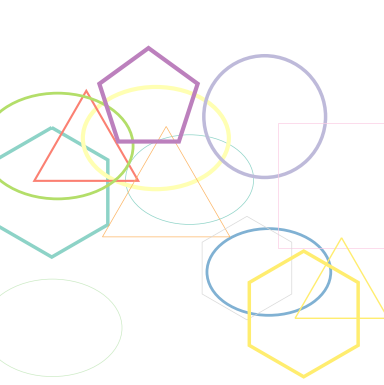[{"shape": "hexagon", "thickness": 2.5, "radius": 0.84, "center": [0.134, 0.5]}, {"shape": "oval", "thickness": 0.5, "radius": 0.83, "center": [0.492, 0.533]}, {"shape": "oval", "thickness": 3, "radius": 0.95, "center": [0.405, 0.641]}, {"shape": "circle", "thickness": 2.5, "radius": 0.79, "center": [0.688, 0.697]}, {"shape": "triangle", "thickness": 1.5, "radius": 0.78, "center": [0.224, 0.608]}, {"shape": "oval", "thickness": 2, "radius": 0.8, "center": [0.698, 0.294]}, {"shape": "triangle", "thickness": 0.5, "radius": 0.96, "center": [0.432, 0.48]}, {"shape": "oval", "thickness": 2, "radius": 0.98, "center": [0.15, 0.621]}, {"shape": "square", "thickness": 0.5, "radius": 0.81, "center": [0.885, 0.517]}, {"shape": "hexagon", "thickness": 0.5, "radius": 0.67, "center": [0.641, 0.304]}, {"shape": "pentagon", "thickness": 3, "radius": 0.67, "center": [0.386, 0.741]}, {"shape": "oval", "thickness": 0.5, "radius": 0.9, "center": [0.136, 0.148]}, {"shape": "hexagon", "thickness": 2.5, "radius": 0.82, "center": [0.789, 0.185]}, {"shape": "triangle", "thickness": 1, "radius": 0.7, "center": [0.887, 0.243]}]